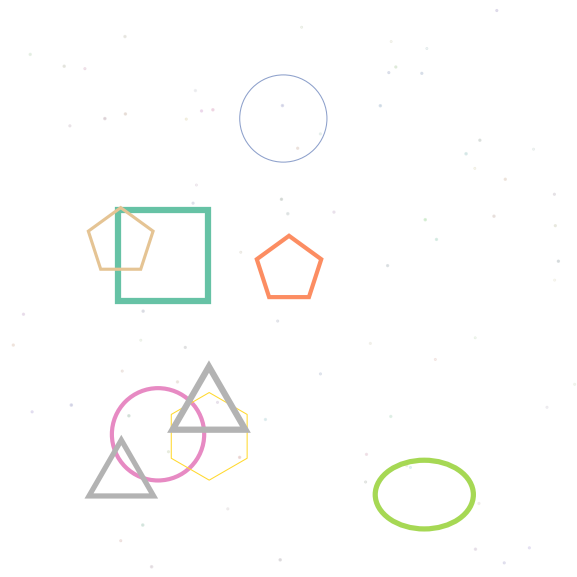[{"shape": "square", "thickness": 3, "radius": 0.39, "center": [0.282, 0.557]}, {"shape": "pentagon", "thickness": 2, "radius": 0.29, "center": [0.5, 0.532]}, {"shape": "circle", "thickness": 0.5, "radius": 0.38, "center": [0.491, 0.794]}, {"shape": "circle", "thickness": 2, "radius": 0.4, "center": [0.274, 0.247]}, {"shape": "oval", "thickness": 2.5, "radius": 0.42, "center": [0.735, 0.143]}, {"shape": "hexagon", "thickness": 0.5, "radius": 0.38, "center": [0.362, 0.244]}, {"shape": "pentagon", "thickness": 1.5, "radius": 0.29, "center": [0.209, 0.581]}, {"shape": "triangle", "thickness": 2.5, "radius": 0.32, "center": [0.21, 0.173]}, {"shape": "triangle", "thickness": 3, "radius": 0.36, "center": [0.362, 0.292]}]